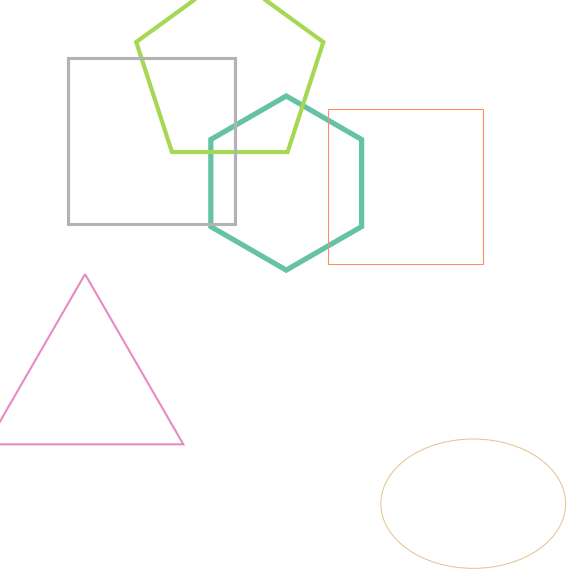[{"shape": "hexagon", "thickness": 2.5, "radius": 0.75, "center": [0.496, 0.682]}, {"shape": "square", "thickness": 0.5, "radius": 0.67, "center": [0.702, 0.677]}, {"shape": "triangle", "thickness": 1, "radius": 0.98, "center": [0.147, 0.328]}, {"shape": "pentagon", "thickness": 2, "radius": 0.85, "center": [0.398, 0.874]}, {"shape": "oval", "thickness": 0.5, "radius": 0.8, "center": [0.819, 0.127]}, {"shape": "square", "thickness": 1.5, "radius": 0.72, "center": [0.262, 0.755]}]